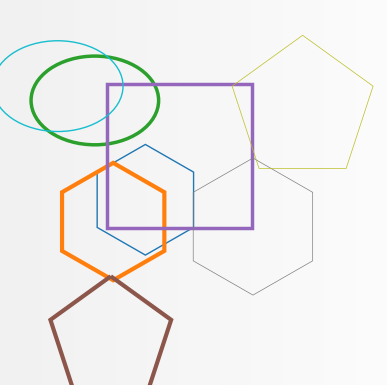[{"shape": "hexagon", "thickness": 1, "radius": 0.72, "center": [0.375, 0.481]}, {"shape": "hexagon", "thickness": 3, "radius": 0.76, "center": [0.292, 0.425]}, {"shape": "oval", "thickness": 2.5, "radius": 0.82, "center": [0.245, 0.739]}, {"shape": "square", "thickness": 2.5, "radius": 0.94, "center": [0.464, 0.596]}, {"shape": "pentagon", "thickness": 3, "radius": 0.82, "center": [0.286, 0.119]}, {"shape": "hexagon", "thickness": 0.5, "radius": 0.89, "center": [0.653, 0.412]}, {"shape": "pentagon", "thickness": 0.5, "radius": 0.96, "center": [0.781, 0.717]}, {"shape": "oval", "thickness": 1, "radius": 0.84, "center": [0.149, 0.776]}]